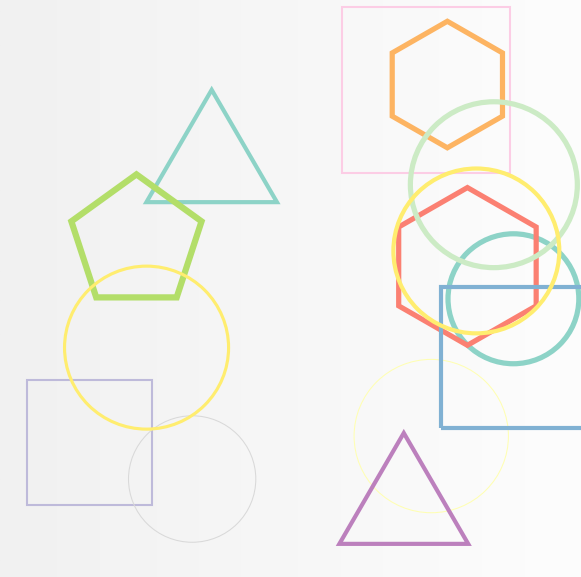[{"shape": "circle", "thickness": 2.5, "radius": 0.56, "center": [0.883, 0.482]}, {"shape": "triangle", "thickness": 2, "radius": 0.65, "center": [0.364, 0.714]}, {"shape": "circle", "thickness": 0.5, "radius": 0.66, "center": [0.742, 0.244]}, {"shape": "square", "thickness": 1, "radius": 0.54, "center": [0.154, 0.233]}, {"shape": "hexagon", "thickness": 2.5, "radius": 0.68, "center": [0.804, 0.538]}, {"shape": "square", "thickness": 2, "radius": 0.61, "center": [0.88, 0.38]}, {"shape": "hexagon", "thickness": 2.5, "radius": 0.55, "center": [0.77, 0.853]}, {"shape": "pentagon", "thickness": 3, "radius": 0.59, "center": [0.235, 0.579]}, {"shape": "square", "thickness": 1, "radius": 0.72, "center": [0.733, 0.843]}, {"shape": "circle", "thickness": 0.5, "radius": 0.55, "center": [0.331, 0.17]}, {"shape": "triangle", "thickness": 2, "radius": 0.64, "center": [0.695, 0.121]}, {"shape": "circle", "thickness": 2.5, "radius": 0.72, "center": [0.85, 0.679]}, {"shape": "circle", "thickness": 2, "radius": 0.71, "center": [0.82, 0.565]}, {"shape": "circle", "thickness": 1.5, "radius": 0.71, "center": [0.252, 0.397]}]